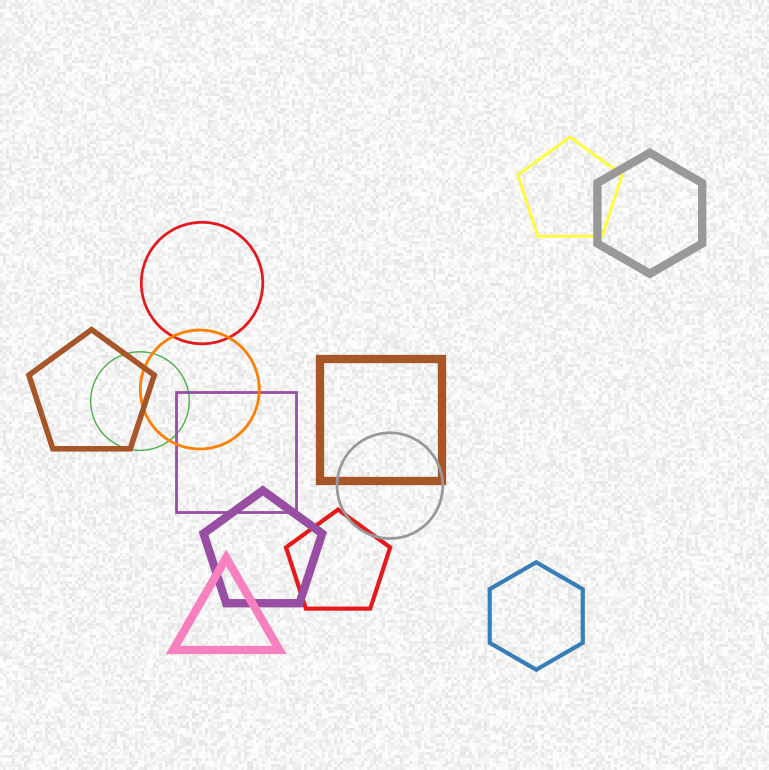[{"shape": "pentagon", "thickness": 1.5, "radius": 0.36, "center": [0.439, 0.267]}, {"shape": "circle", "thickness": 1, "radius": 0.39, "center": [0.262, 0.632]}, {"shape": "hexagon", "thickness": 1.5, "radius": 0.35, "center": [0.696, 0.2]}, {"shape": "circle", "thickness": 0.5, "radius": 0.32, "center": [0.182, 0.479]}, {"shape": "pentagon", "thickness": 3, "radius": 0.4, "center": [0.341, 0.282]}, {"shape": "square", "thickness": 1, "radius": 0.39, "center": [0.307, 0.413]}, {"shape": "circle", "thickness": 1, "radius": 0.39, "center": [0.26, 0.494]}, {"shape": "pentagon", "thickness": 1, "radius": 0.36, "center": [0.74, 0.751]}, {"shape": "pentagon", "thickness": 2, "radius": 0.43, "center": [0.119, 0.486]}, {"shape": "square", "thickness": 3, "radius": 0.4, "center": [0.495, 0.455]}, {"shape": "triangle", "thickness": 3, "radius": 0.4, "center": [0.294, 0.196]}, {"shape": "hexagon", "thickness": 3, "radius": 0.39, "center": [0.844, 0.723]}, {"shape": "circle", "thickness": 1, "radius": 0.34, "center": [0.506, 0.369]}]